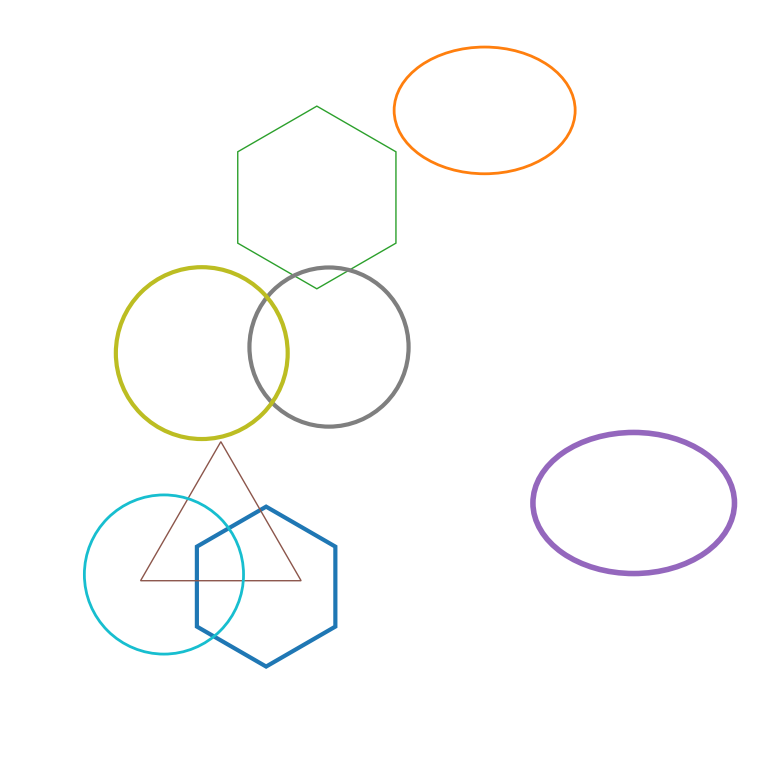[{"shape": "hexagon", "thickness": 1.5, "radius": 0.52, "center": [0.346, 0.238]}, {"shape": "oval", "thickness": 1, "radius": 0.59, "center": [0.629, 0.857]}, {"shape": "hexagon", "thickness": 0.5, "radius": 0.59, "center": [0.411, 0.744]}, {"shape": "oval", "thickness": 2, "radius": 0.65, "center": [0.823, 0.347]}, {"shape": "triangle", "thickness": 0.5, "radius": 0.6, "center": [0.287, 0.306]}, {"shape": "circle", "thickness": 1.5, "radius": 0.52, "center": [0.427, 0.549]}, {"shape": "circle", "thickness": 1.5, "radius": 0.56, "center": [0.262, 0.541]}, {"shape": "circle", "thickness": 1, "radius": 0.52, "center": [0.213, 0.254]}]